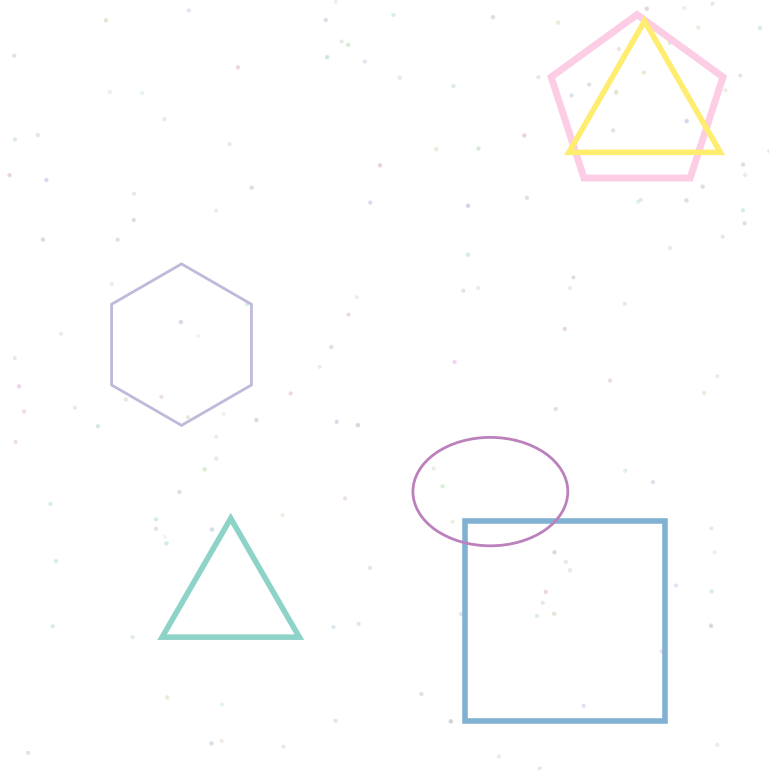[{"shape": "triangle", "thickness": 2, "radius": 0.51, "center": [0.3, 0.224]}, {"shape": "hexagon", "thickness": 1, "radius": 0.52, "center": [0.236, 0.552]}, {"shape": "square", "thickness": 2, "radius": 0.65, "center": [0.733, 0.193]}, {"shape": "pentagon", "thickness": 2.5, "radius": 0.59, "center": [0.827, 0.864]}, {"shape": "oval", "thickness": 1, "radius": 0.5, "center": [0.637, 0.362]}, {"shape": "triangle", "thickness": 2, "radius": 0.57, "center": [0.837, 0.859]}]